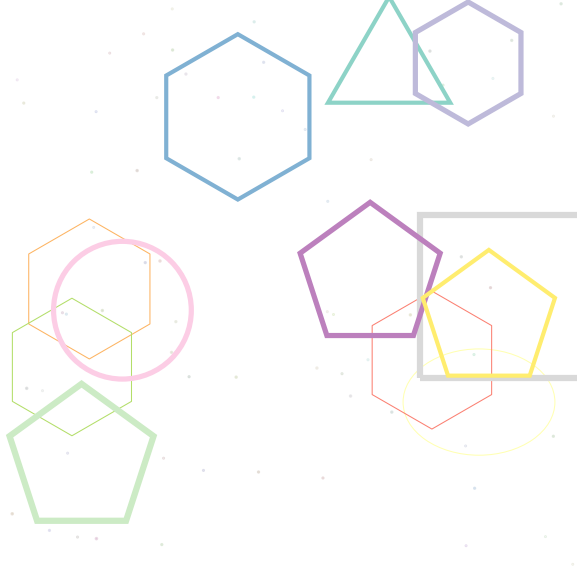[{"shape": "triangle", "thickness": 2, "radius": 0.61, "center": [0.674, 0.882]}, {"shape": "oval", "thickness": 0.5, "radius": 0.66, "center": [0.829, 0.303]}, {"shape": "hexagon", "thickness": 2.5, "radius": 0.53, "center": [0.811, 0.89]}, {"shape": "hexagon", "thickness": 0.5, "radius": 0.6, "center": [0.748, 0.376]}, {"shape": "hexagon", "thickness": 2, "radius": 0.72, "center": [0.412, 0.797]}, {"shape": "hexagon", "thickness": 0.5, "radius": 0.61, "center": [0.155, 0.499]}, {"shape": "hexagon", "thickness": 0.5, "radius": 0.6, "center": [0.125, 0.364]}, {"shape": "circle", "thickness": 2.5, "radius": 0.6, "center": [0.212, 0.462]}, {"shape": "square", "thickness": 3, "radius": 0.7, "center": [0.868, 0.486]}, {"shape": "pentagon", "thickness": 2.5, "radius": 0.64, "center": [0.641, 0.521]}, {"shape": "pentagon", "thickness": 3, "radius": 0.66, "center": [0.141, 0.203]}, {"shape": "pentagon", "thickness": 2, "radius": 0.6, "center": [0.847, 0.446]}]